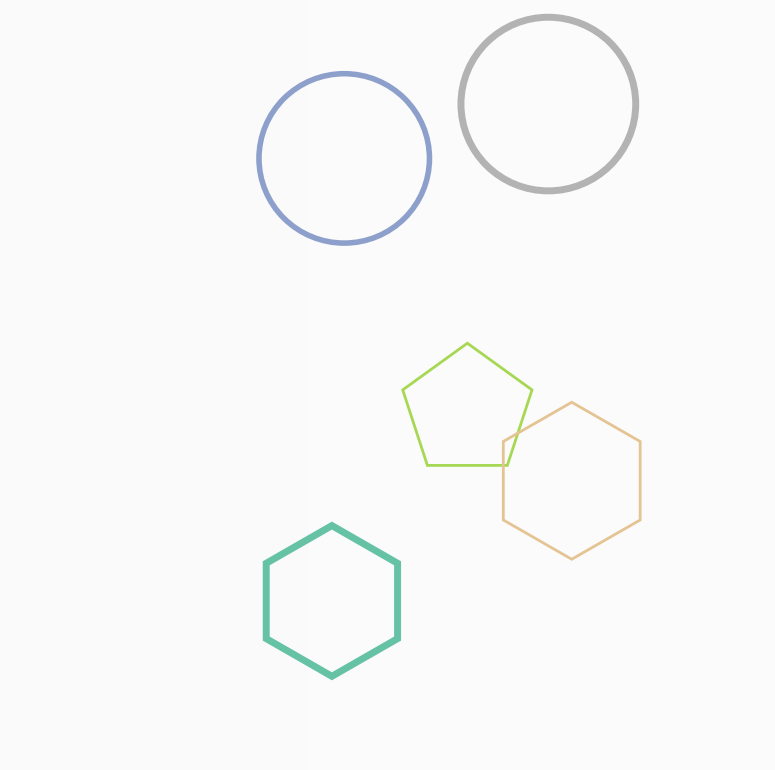[{"shape": "hexagon", "thickness": 2.5, "radius": 0.49, "center": [0.428, 0.22]}, {"shape": "circle", "thickness": 2, "radius": 0.55, "center": [0.444, 0.794]}, {"shape": "pentagon", "thickness": 1, "radius": 0.44, "center": [0.603, 0.467]}, {"shape": "hexagon", "thickness": 1, "radius": 0.51, "center": [0.738, 0.376]}, {"shape": "circle", "thickness": 2.5, "radius": 0.56, "center": [0.708, 0.865]}]